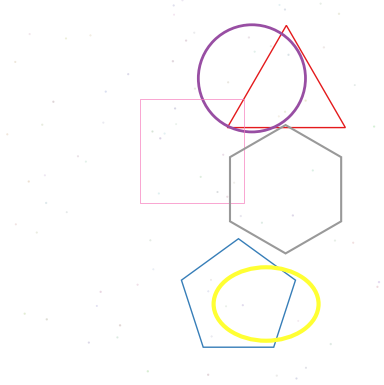[{"shape": "triangle", "thickness": 1, "radius": 0.88, "center": [0.744, 0.757]}, {"shape": "pentagon", "thickness": 1, "radius": 0.78, "center": [0.619, 0.224]}, {"shape": "circle", "thickness": 2, "radius": 0.7, "center": [0.654, 0.796]}, {"shape": "oval", "thickness": 3, "radius": 0.68, "center": [0.691, 0.21]}, {"shape": "square", "thickness": 0.5, "radius": 0.67, "center": [0.498, 0.608]}, {"shape": "hexagon", "thickness": 1.5, "radius": 0.83, "center": [0.742, 0.508]}]